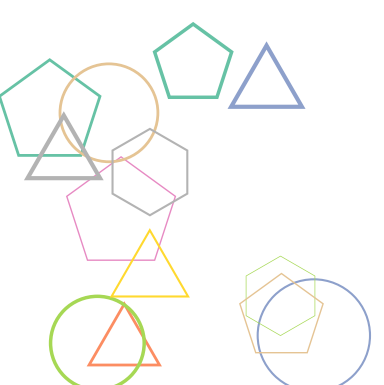[{"shape": "pentagon", "thickness": 2, "radius": 0.69, "center": [0.129, 0.707]}, {"shape": "pentagon", "thickness": 2.5, "radius": 0.53, "center": [0.502, 0.832]}, {"shape": "triangle", "thickness": 2, "radius": 0.53, "center": [0.323, 0.105]}, {"shape": "triangle", "thickness": 3, "radius": 0.53, "center": [0.692, 0.776]}, {"shape": "circle", "thickness": 1.5, "radius": 0.73, "center": [0.815, 0.129]}, {"shape": "pentagon", "thickness": 1, "radius": 0.74, "center": [0.314, 0.444]}, {"shape": "hexagon", "thickness": 0.5, "radius": 0.52, "center": [0.729, 0.232]}, {"shape": "circle", "thickness": 2.5, "radius": 0.61, "center": [0.253, 0.109]}, {"shape": "triangle", "thickness": 1.5, "radius": 0.57, "center": [0.389, 0.287]}, {"shape": "pentagon", "thickness": 1, "radius": 0.57, "center": [0.731, 0.176]}, {"shape": "circle", "thickness": 2, "radius": 0.64, "center": [0.283, 0.707]}, {"shape": "triangle", "thickness": 3, "radius": 0.54, "center": [0.166, 0.592]}, {"shape": "hexagon", "thickness": 1.5, "radius": 0.56, "center": [0.389, 0.553]}]